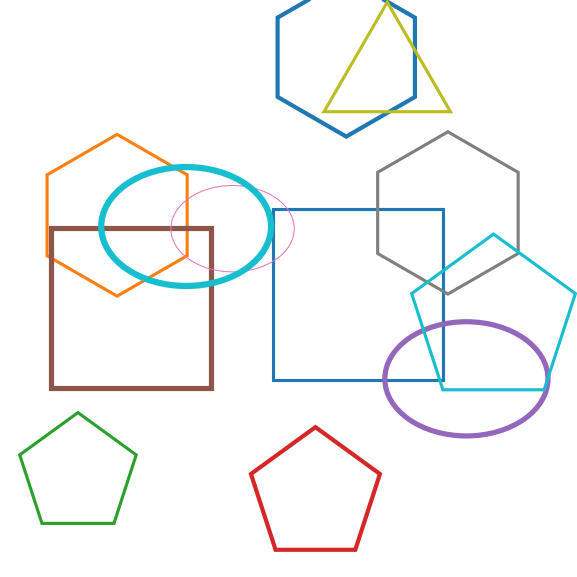[{"shape": "hexagon", "thickness": 2, "radius": 0.69, "center": [0.6, 0.9]}, {"shape": "square", "thickness": 1.5, "radius": 0.74, "center": [0.62, 0.49]}, {"shape": "hexagon", "thickness": 1.5, "radius": 0.7, "center": [0.203, 0.626]}, {"shape": "pentagon", "thickness": 1.5, "radius": 0.53, "center": [0.135, 0.179]}, {"shape": "pentagon", "thickness": 2, "radius": 0.59, "center": [0.546, 0.142]}, {"shape": "oval", "thickness": 2.5, "radius": 0.71, "center": [0.808, 0.343]}, {"shape": "square", "thickness": 2.5, "radius": 0.69, "center": [0.227, 0.465]}, {"shape": "oval", "thickness": 0.5, "radius": 0.53, "center": [0.403, 0.603]}, {"shape": "hexagon", "thickness": 1.5, "radius": 0.7, "center": [0.776, 0.63]}, {"shape": "triangle", "thickness": 1.5, "radius": 0.63, "center": [0.671, 0.869]}, {"shape": "pentagon", "thickness": 1.5, "radius": 0.75, "center": [0.855, 0.445]}, {"shape": "oval", "thickness": 3, "radius": 0.74, "center": [0.322, 0.607]}]